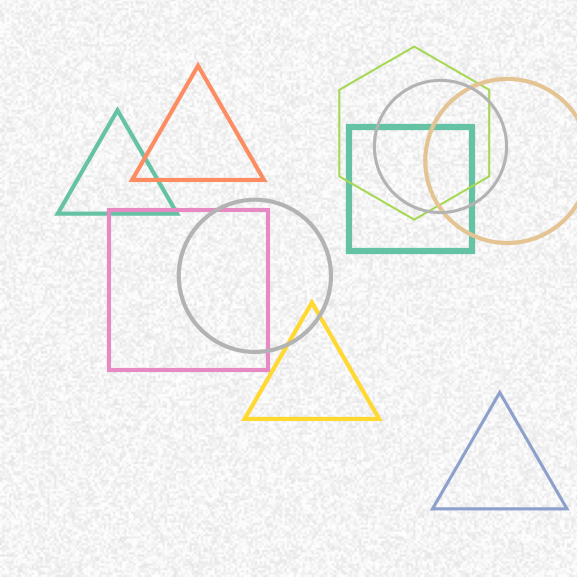[{"shape": "triangle", "thickness": 2, "radius": 0.6, "center": [0.203, 0.689]}, {"shape": "square", "thickness": 3, "radius": 0.53, "center": [0.711, 0.672]}, {"shape": "triangle", "thickness": 2, "radius": 0.66, "center": [0.343, 0.753]}, {"shape": "triangle", "thickness": 1.5, "radius": 0.67, "center": [0.865, 0.185]}, {"shape": "square", "thickness": 2, "radius": 0.69, "center": [0.326, 0.497]}, {"shape": "hexagon", "thickness": 1, "radius": 0.75, "center": [0.717, 0.769]}, {"shape": "triangle", "thickness": 2, "radius": 0.67, "center": [0.54, 0.341]}, {"shape": "circle", "thickness": 2, "radius": 0.71, "center": [0.879, 0.72]}, {"shape": "circle", "thickness": 2, "radius": 0.66, "center": [0.441, 0.521]}, {"shape": "circle", "thickness": 1.5, "radius": 0.57, "center": [0.763, 0.746]}]